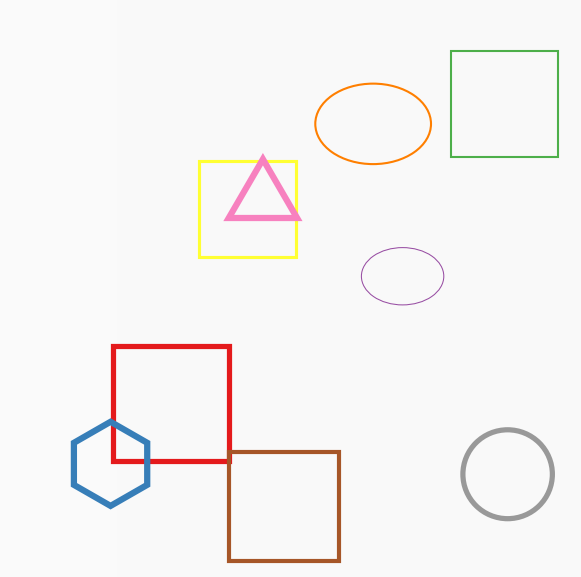[{"shape": "square", "thickness": 2.5, "radius": 0.5, "center": [0.294, 0.3]}, {"shape": "hexagon", "thickness": 3, "radius": 0.36, "center": [0.19, 0.196]}, {"shape": "square", "thickness": 1, "radius": 0.46, "center": [0.868, 0.819]}, {"shape": "oval", "thickness": 0.5, "radius": 0.35, "center": [0.693, 0.521]}, {"shape": "oval", "thickness": 1, "radius": 0.5, "center": [0.642, 0.785]}, {"shape": "square", "thickness": 1.5, "radius": 0.41, "center": [0.426, 0.637]}, {"shape": "square", "thickness": 2, "radius": 0.47, "center": [0.488, 0.122]}, {"shape": "triangle", "thickness": 3, "radius": 0.34, "center": [0.452, 0.656]}, {"shape": "circle", "thickness": 2.5, "radius": 0.38, "center": [0.873, 0.178]}]